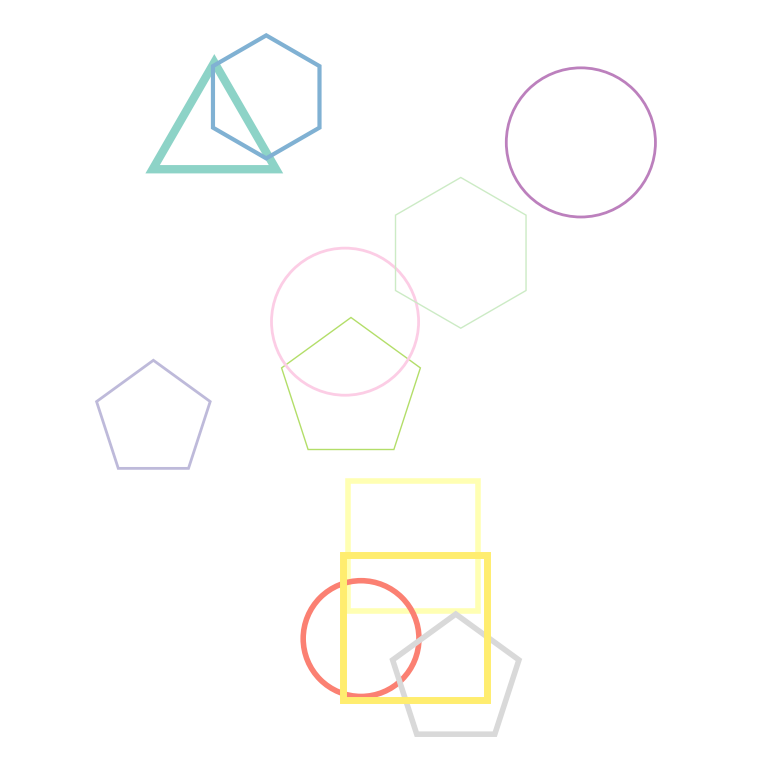[{"shape": "triangle", "thickness": 3, "radius": 0.46, "center": [0.278, 0.826]}, {"shape": "square", "thickness": 2, "radius": 0.42, "center": [0.536, 0.291]}, {"shape": "pentagon", "thickness": 1, "radius": 0.39, "center": [0.199, 0.454]}, {"shape": "circle", "thickness": 2, "radius": 0.38, "center": [0.469, 0.171]}, {"shape": "hexagon", "thickness": 1.5, "radius": 0.4, "center": [0.346, 0.874]}, {"shape": "pentagon", "thickness": 0.5, "radius": 0.47, "center": [0.456, 0.493]}, {"shape": "circle", "thickness": 1, "radius": 0.48, "center": [0.448, 0.582]}, {"shape": "pentagon", "thickness": 2, "radius": 0.43, "center": [0.592, 0.116]}, {"shape": "circle", "thickness": 1, "radius": 0.48, "center": [0.754, 0.815]}, {"shape": "hexagon", "thickness": 0.5, "radius": 0.49, "center": [0.598, 0.672]}, {"shape": "square", "thickness": 2.5, "radius": 0.47, "center": [0.539, 0.186]}]